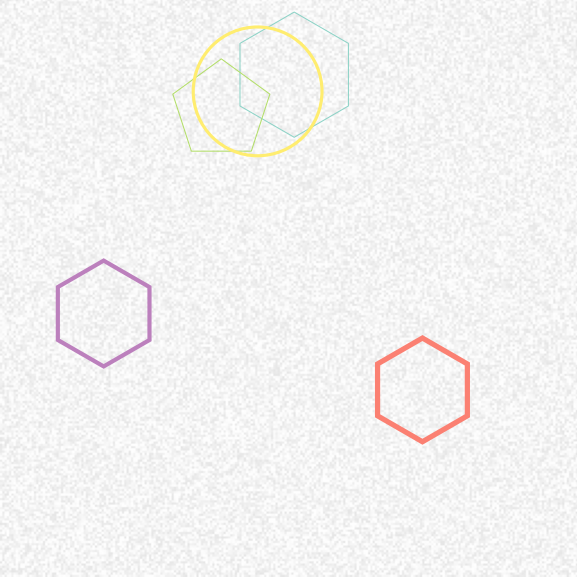[{"shape": "hexagon", "thickness": 0.5, "radius": 0.54, "center": [0.509, 0.87]}, {"shape": "hexagon", "thickness": 2.5, "radius": 0.45, "center": [0.732, 0.324]}, {"shape": "pentagon", "thickness": 0.5, "radius": 0.44, "center": [0.383, 0.809]}, {"shape": "hexagon", "thickness": 2, "radius": 0.46, "center": [0.18, 0.456]}, {"shape": "circle", "thickness": 1.5, "radius": 0.56, "center": [0.446, 0.841]}]